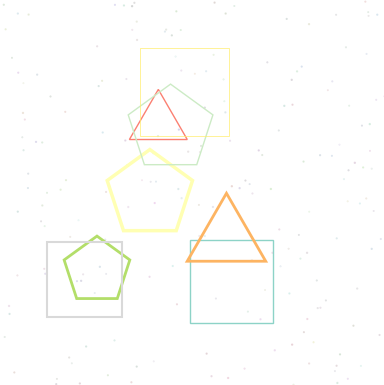[{"shape": "square", "thickness": 1, "radius": 0.54, "center": [0.603, 0.268]}, {"shape": "pentagon", "thickness": 2.5, "radius": 0.58, "center": [0.389, 0.495]}, {"shape": "triangle", "thickness": 1, "radius": 0.43, "center": [0.411, 0.681]}, {"shape": "triangle", "thickness": 2, "radius": 0.59, "center": [0.588, 0.38]}, {"shape": "pentagon", "thickness": 2, "radius": 0.45, "center": [0.252, 0.297]}, {"shape": "square", "thickness": 1.5, "radius": 0.48, "center": [0.219, 0.275]}, {"shape": "pentagon", "thickness": 1, "radius": 0.58, "center": [0.443, 0.666]}, {"shape": "square", "thickness": 0.5, "radius": 0.57, "center": [0.479, 0.76]}]